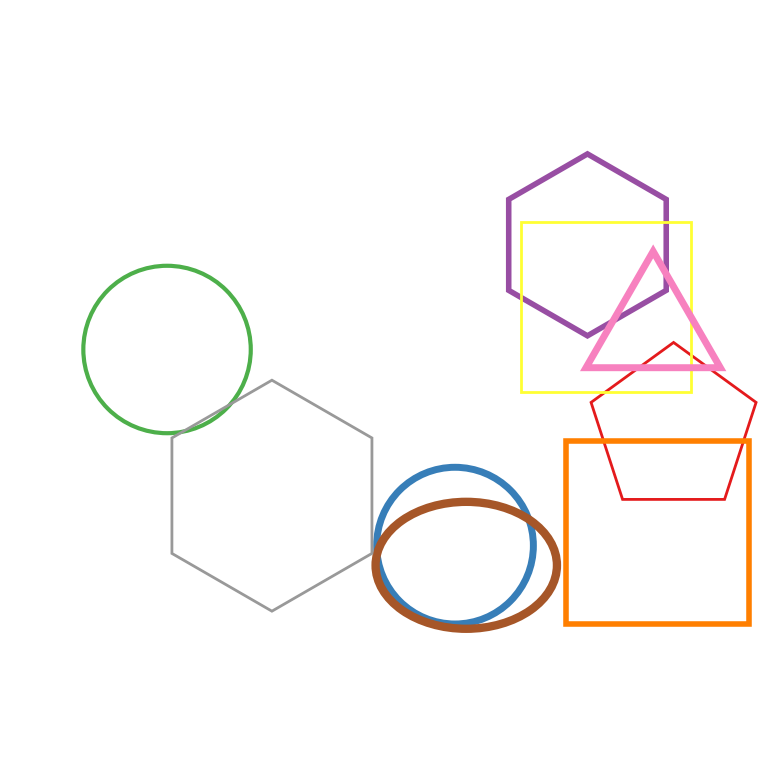[{"shape": "pentagon", "thickness": 1, "radius": 0.56, "center": [0.875, 0.443]}, {"shape": "circle", "thickness": 2.5, "radius": 0.51, "center": [0.591, 0.291]}, {"shape": "circle", "thickness": 1.5, "radius": 0.54, "center": [0.217, 0.546]}, {"shape": "hexagon", "thickness": 2, "radius": 0.59, "center": [0.763, 0.682]}, {"shape": "square", "thickness": 2, "radius": 0.59, "center": [0.854, 0.309]}, {"shape": "square", "thickness": 1, "radius": 0.55, "center": [0.787, 0.601]}, {"shape": "oval", "thickness": 3, "radius": 0.59, "center": [0.606, 0.266]}, {"shape": "triangle", "thickness": 2.5, "radius": 0.5, "center": [0.848, 0.573]}, {"shape": "hexagon", "thickness": 1, "radius": 0.75, "center": [0.353, 0.356]}]